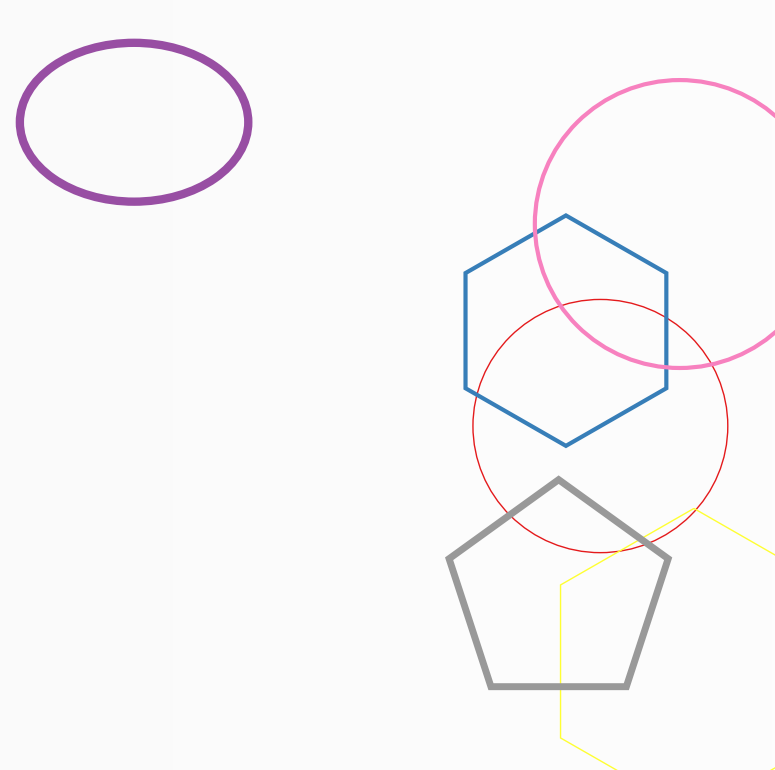[{"shape": "circle", "thickness": 0.5, "radius": 0.82, "center": [0.775, 0.447]}, {"shape": "hexagon", "thickness": 1.5, "radius": 0.75, "center": [0.73, 0.571]}, {"shape": "oval", "thickness": 3, "radius": 0.74, "center": [0.173, 0.841]}, {"shape": "hexagon", "thickness": 0.5, "radius": 0.99, "center": [0.895, 0.141]}, {"shape": "circle", "thickness": 1.5, "radius": 0.93, "center": [0.877, 0.709]}, {"shape": "pentagon", "thickness": 2.5, "radius": 0.74, "center": [0.721, 0.228]}]